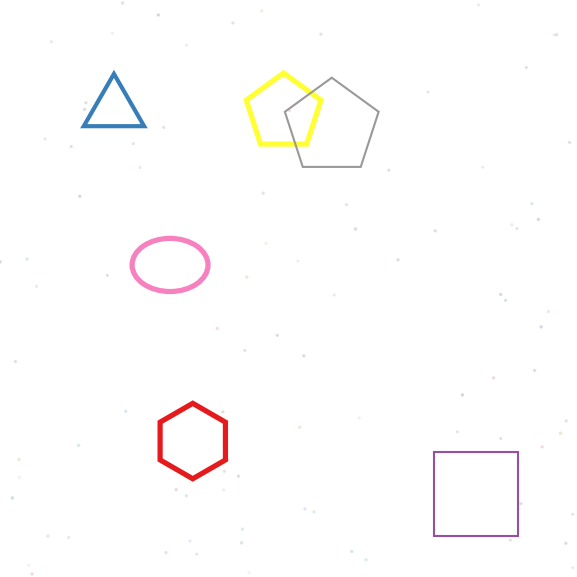[{"shape": "hexagon", "thickness": 2.5, "radius": 0.33, "center": [0.334, 0.235]}, {"shape": "triangle", "thickness": 2, "radius": 0.3, "center": [0.197, 0.811]}, {"shape": "square", "thickness": 1, "radius": 0.36, "center": [0.824, 0.144]}, {"shape": "pentagon", "thickness": 2.5, "radius": 0.34, "center": [0.491, 0.805]}, {"shape": "oval", "thickness": 2.5, "radius": 0.33, "center": [0.294, 0.54]}, {"shape": "pentagon", "thickness": 1, "radius": 0.43, "center": [0.574, 0.779]}]